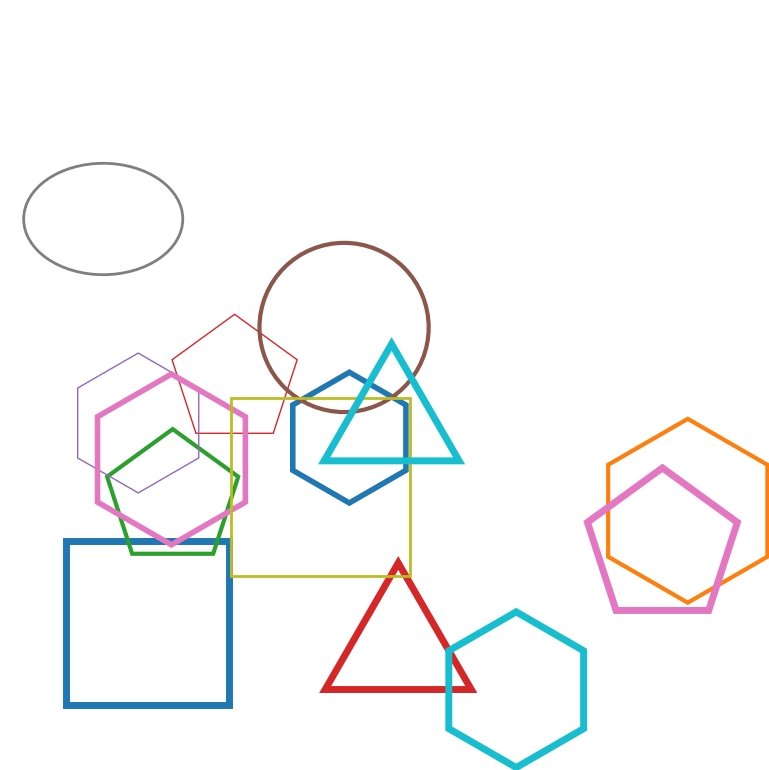[{"shape": "hexagon", "thickness": 2, "radius": 0.42, "center": [0.454, 0.432]}, {"shape": "square", "thickness": 2.5, "radius": 0.53, "center": [0.191, 0.191]}, {"shape": "hexagon", "thickness": 1.5, "radius": 0.6, "center": [0.893, 0.337]}, {"shape": "pentagon", "thickness": 1.5, "radius": 0.45, "center": [0.224, 0.353]}, {"shape": "triangle", "thickness": 2.5, "radius": 0.55, "center": [0.517, 0.159]}, {"shape": "pentagon", "thickness": 0.5, "radius": 0.43, "center": [0.305, 0.506]}, {"shape": "hexagon", "thickness": 0.5, "radius": 0.45, "center": [0.179, 0.451]}, {"shape": "circle", "thickness": 1.5, "radius": 0.55, "center": [0.447, 0.575]}, {"shape": "hexagon", "thickness": 2, "radius": 0.55, "center": [0.223, 0.403]}, {"shape": "pentagon", "thickness": 2.5, "radius": 0.51, "center": [0.86, 0.29]}, {"shape": "oval", "thickness": 1, "radius": 0.52, "center": [0.134, 0.716]}, {"shape": "square", "thickness": 1, "radius": 0.58, "center": [0.416, 0.368]}, {"shape": "triangle", "thickness": 2.5, "radius": 0.51, "center": [0.509, 0.452]}, {"shape": "hexagon", "thickness": 2.5, "radius": 0.51, "center": [0.67, 0.104]}]